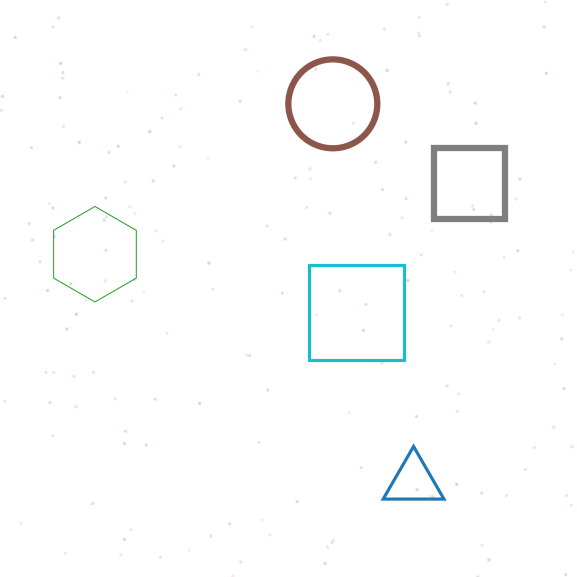[{"shape": "triangle", "thickness": 1.5, "radius": 0.3, "center": [0.716, 0.165]}, {"shape": "hexagon", "thickness": 0.5, "radius": 0.41, "center": [0.164, 0.559]}, {"shape": "circle", "thickness": 3, "radius": 0.38, "center": [0.576, 0.819]}, {"shape": "square", "thickness": 3, "radius": 0.31, "center": [0.813, 0.681]}, {"shape": "square", "thickness": 1.5, "radius": 0.41, "center": [0.618, 0.458]}]